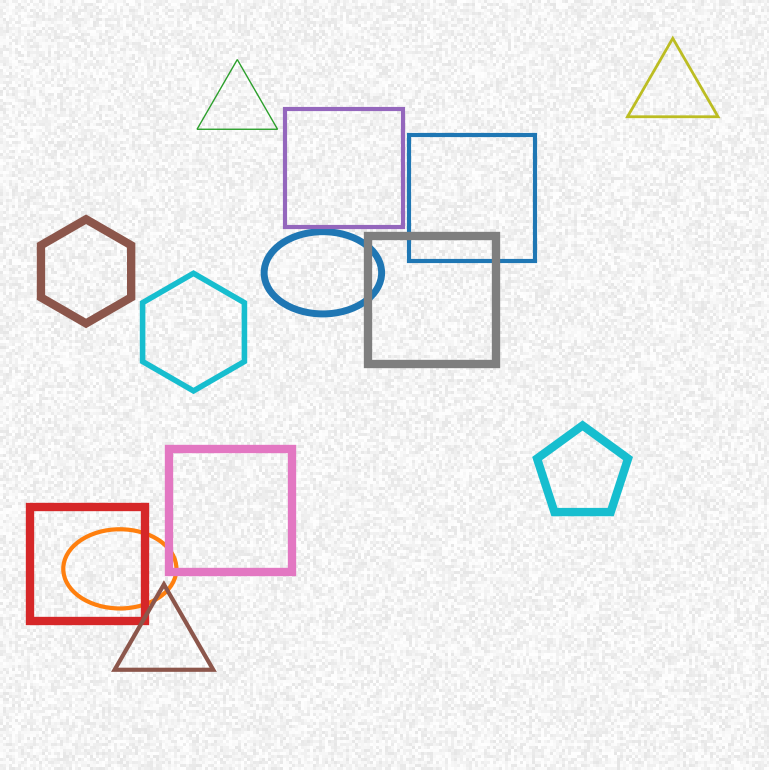[{"shape": "oval", "thickness": 2.5, "radius": 0.38, "center": [0.419, 0.646]}, {"shape": "square", "thickness": 1.5, "radius": 0.41, "center": [0.613, 0.742]}, {"shape": "oval", "thickness": 1.5, "radius": 0.37, "center": [0.156, 0.261]}, {"shape": "triangle", "thickness": 0.5, "radius": 0.3, "center": [0.308, 0.862]}, {"shape": "square", "thickness": 3, "radius": 0.37, "center": [0.114, 0.267]}, {"shape": "square", "thickness": 1.5, "radius": 0.38, "center": [0.447, 0.782]}, {"shape": "triangle", "thickness": 1.5, "radius": 0.37, "center": [0.213, 0.167]}, {"shape": "hexagon", "thickness": 3, "radius": 0.34, "center": [0.112, 0.648]}, {"shape": "square", "thickness": 3, "radius": 0.4, "center": [0.299, 0.337]}, {"shape": "square", "thickness": 3, "radius": 0.42, "center": [0.561, 0.61]}, {"shape": "triangle", "thickness": 1, "radius": 0.34, "center": [0.874, 0.882]}, {"shape": "hexagon", "thickness": 2, "radius": 0.38, "center": [0.251, 0.569]}, {"shape": "pentagon", "thickness": 3, "radius": 0.31, "center": [0.757, 0.385]}]